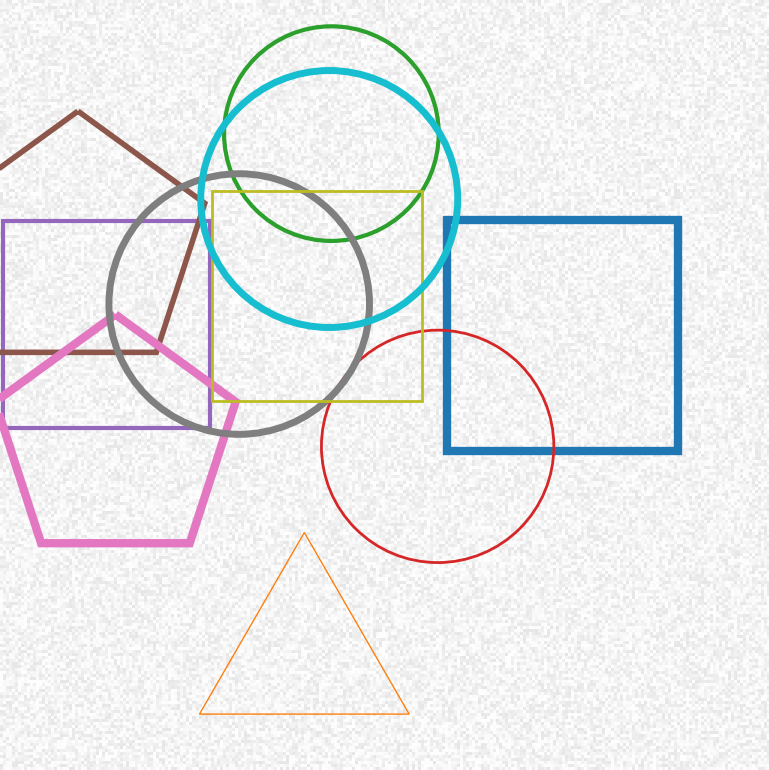[{"shape": "square", "thickness": 3, "radius": 0.75, "center": [0.73, 0.564]}, {"shape": "triangle", "thickness": 0.5, "radius": 0.79, "center": [0.395, 0.151]}, {"shape": "circle", "thickness": 1.5, "radius": 0.7, "center": [0.43, 0.826]}, {"shape": "circle", "thickness": 1, "radius": 0.75, "center": [0.568, 0.42]}, {"shape": "square", "thickness": 1.5, "radius": 0.67, "center": [0.138, 0.579]}, {"shape": "pentagon", "thickness": 2, "radius": 0.87, "center": [0.101, 0.682]}, {"shape": "pentagon", "thickness": 3, "radius": 0.82, "center": [0.15, 0.427]}, {"shape": "circle", "thickness": 2.5, "radius": 0.85, "center": [0.311, 0.605]}, {"shape": "square", "thickness": 1, "radius": 0.68, "center": [0.411, 0.616]}, {"shape": "circle", "thickness": 2.5, "radius": 0.83, "center": [0.428, 0.742]}]